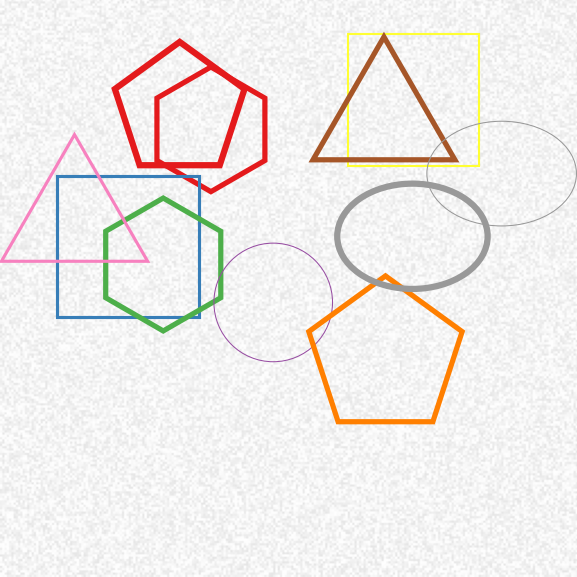[{"shape": "pentagon", "thickness": 3, "radius": 0.59, "center": [0.311, 0.809]}, {"shape": "hexagon", "thickness": 2.5, "radius": 0.54, "center": [0.365, 0.775]}, {"shape": "square", "thickness": 1.5, "radius": 0.61, "center": [0.221, 0.573]}, {"shape": "hexagon", "thickness": 2.5, "radius": 0.58, "center": [0.283, 0.541]}, {"shape": "circle", "thickness": 0.5, "radius": 0.51, "center": [0.473, 0.475]}, {"shape": "pentagon", "thickness": 2.5, "radius": 0.7, "center": [0.667, 0.382]}, {"shape": "square", "thickness": 1, "radius": 0.57, "center": [0.716, 0.826]}, {"shape": "triangle", "thickness": 2.5, "radius": 0.71, "center": [0.665, 0.793]}, {"shape": "triangle", "thickness": 1.5, "radius": 0.73, "center": [0.129, 0.62]}, {"shape": "oval", "thickness": 0.5, "radius": 0.65, "center": [0.869, 0.699]}, {"shape": "oval", "thickness": 3, "radius": 0.65, "center": [0.714, 0.59]}]